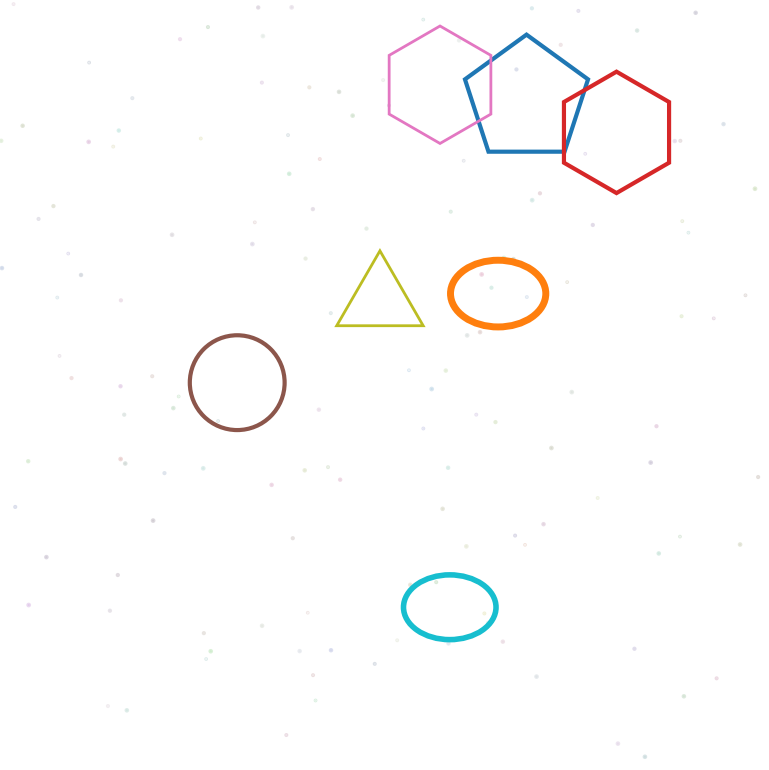[{"shape": "pentagon", "thickness": 1.5, "radius": 0.42, "center": [0.684, 0.871]}, {"shape": "oval", "thickness": 2.5, "radius": 0.31, "center": [0.647, 0.619]}, {"shape": "hexagon", "thickness": 1.5, "radius": 0.39, "center": [0.801, 0.828]}, {"shape": "circle", "thickness": 1.5, "radius": 0.31, "center": [0.308, 0.503]}, {"shape": "hexagon", "thickness": 1, "radius": 0.38, "center": [0.571, 0.89]}, {"shape": "triangle", "thickness": 1, "radius": 0.32, "center": [0.493, 0.609]}, {"shape": "oval", "thickness": 2, "radius": 0.3, "center": [0.584, 0.211]}]